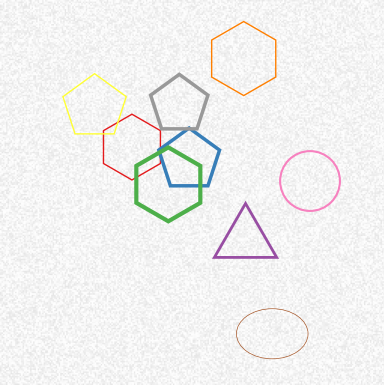[{"shape": "hexagon", "thickness": 1, "radius": 0.43, "center": [0.343, 0.618]}, {"shape": "pentagon", "thickness": 2.5, "radius": 0.41, "center": [0.491, 0.584]}, {"shape": "hexagon", "thickness": 3, "radius": 0.48, "center": [0.437, 0.521]}, {"shape": "triangle", "thickness": 2, "radius": 0.47, "center": [0.638, 0.378]}, {"shape": "hexagon", "thickness": 1, "radius": 0.48, "center": [0.633, 0.848]}, {"shape": "pentagon", "thickness": 1, "radius": 0.43, "center": [0.246, 0.722]}, {"shape": "oval", "thickness": 0.5, "radius": 0.46, "center": [0.707, 0.133]}, {"shape": "circle", "thickness": 1.5, "radius": 0.39, "center": [0.805, 0.53]}, {"shape": "pentagon", "thickness": 2.5, "radius": 0.39, "center": [0.466, 0.729]}]